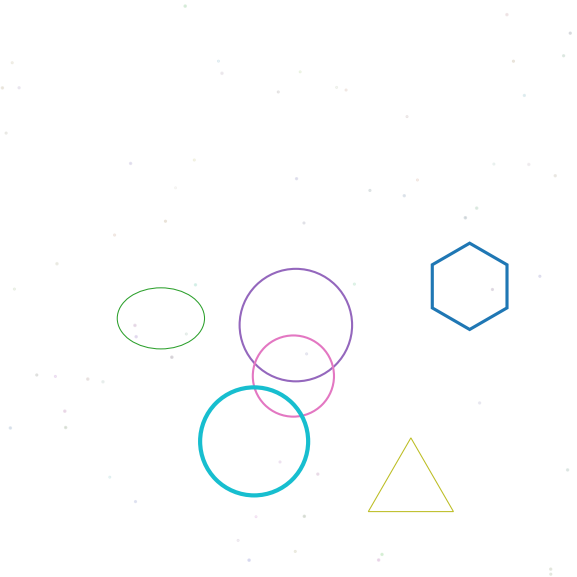[{"shape": "hexagon", "thickness": 1.5, "radius": 0.37, "center": [0.813, 0.503]}, {"shape": "oval", "thickness": 0.5, "radius": 0.38, "center": [0.279, 0.448]}, {"shape": "circle", "thickness": 1, "radius": 0.49, "center": [0.512, 0.436]}, {"shape": "circle", "thickness": 1, "radius": 0.35, "center": [0.508, 0.348]}, {"shape": "triangle", "thickness": 0.5, "radius": 0.43, "center": [0.711, 0.156]}, {"shape": "circle", "thickness": 2, "radius": 0.47, "center": [0.44, 0.235]}]